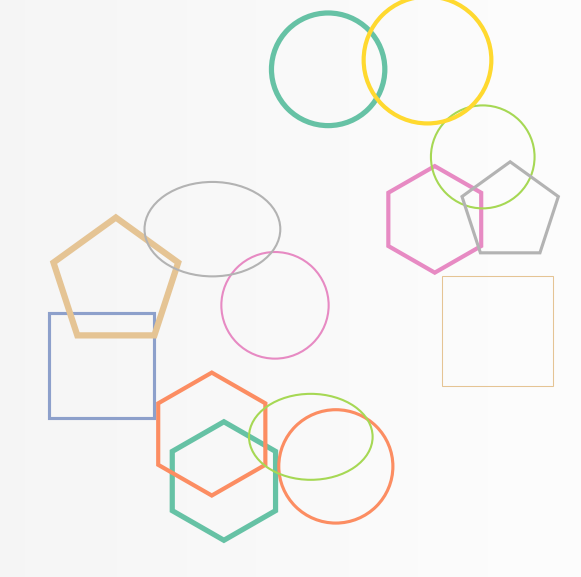[{"shape": "circle", "thickness": 2.5, "radius": 0.49, "center": [0.565, 0.879]}, {"shape": "hexagon", "thickness": 2.5, "radius": 0.51, "center": [0.385, 0.166]}, {"shape": "hexagon", "thickness": 2, "radius": 0.53, "center": [0.364, 0.247]}, {"shape": "circle", "thickness": 1.5, "radius": 0.49, "center": [0.578, 0.192]}, {"shape": "square", "thickness": 1.5, "radius": 0.45, "center": [0.175, 0.366]}, {"shape": "hexagon", "thickness": 2, "radius": 0.46, "center": [0.748, 0.619]}, {"shape": "circle", "thickness": 1, "radius": 0.46, "center": [0.473, 0.47]}, {"shape": "oval", "thickness": 1, "radius": 0.53, "center": [0.535, 0.243]}, {"shape": "circle", "thickness": 1, "radius": 0.45, "center": [0.831, 0.727]}, {"shape": "circle", "thickness": 2, "radius": 0.55, "center": [0.735, 0.895]}, {"shape": "square", "thickness": 0.5, "radius": 0.48, "center": [0.856, 0.426]}, {"shape": "pentagon", "thickness": 3, "radius": 0.56, "center": [0.199, 0.51]}, {"shape": "oval", "thickness": 1, "radius": 0.58, "center": [0.365, 0.602]}, {"shape": "pentagon", "thickness": 1.5, "radius": 0.44, "center": [0.878, 0.632]}]